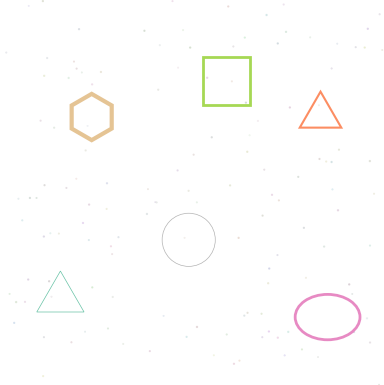[{"shape": "triangle", "thickness": 0.5, "radius": 0.35, "center": [0.157, 0.225]}, {"shape": "triangle", "thickness": 1.5, "radius": 0.31, "center": [0.833, 0.7]}, {"shape": "oval", "thickness": 2, "radius": 0.42, "center": [0.851, 0.176]}, {"shape": "square", "thickness": 2, "radius": 0.31, "center": [0.588, 0.79]}, {"shape": "hexagon", "thickness": 3, "radius": 0.3, "center": [0.238, 0.696]}, {"shape": "circle", "thickness": 0.5, "radius": 0.35, "center": [0.49, 0.377]}]